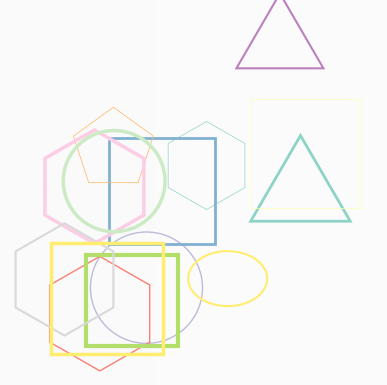[{"shape": "hexagon", "thickness": 0.5, "radius": 0.57, "center": [0.533, 0.57]}, {"shape": "triangle", "thickness": 2, "radius": 0.74, "center": [0.775, 0.5]}, {"shape": "square", "thickness": 0.5, "radius": 0.71, "center": [0.79, 0.6]}, {"shape": "circle", "thickness": 1, "radius": 0.72, "center": [0.378, 0.253]}, {"shape": "hexagon", "thickness": 1, "radius": 0.74, "center": [0.258, 0.185]}, {"shape": "square", "thickness": 2, "radius": 0.68, "center": [0.419, 0.504]}, {"shape": "pentagon", "thickness": 0.5, "radius": 0.54, "center": [0.293, 0.613]}, {"shape": "square", "thickness": 3, "radius": 0.59, "center": [0.34, 0.219]}, {"shape": "hexagon", "thickness": 2.5, "radius": 0.74, "center": [0.244, 0.515]}, {"shape": "hexagon", "thickness": 1.5, "radius": 0.73, "center": [0.166, 0.274]}, {"shape": "triangle", "thickness": 1.5, "radius": 0.65, "center": [0.722, 0.887]}, {"shape": "circle", "thickness": 2.5, "radius": 0.66, "center": [0.295, 0.53]}, {"shape": "square", "thickness": 2.5, "radius": 0.72, "center": [0.275, 0.225]}, {"shape": "oval", "thickness": 1.5, "radius": 0.51, "center": [0.588, 0.276]}]